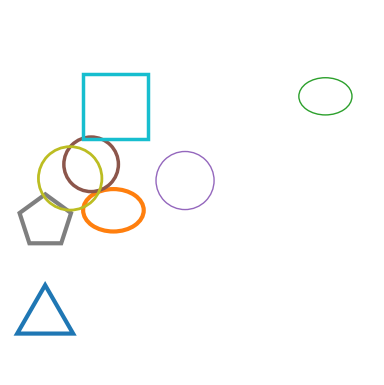[{"shape": "triangle", "thickness": 3, "radius": 0.42, "center": [0.117, 0.175]}, {"shape": "oval", "thickness": 3, "radius": 0.39, "center": [0.295, 0.454]}, {"shape": "oval", "thickness": 1, "radius": 0.35, "center": [0.845, 0.75]}, {"shape": "circle", "thickness": 1, "radius": 0.38, "center": [0.481, 0.531]}, {"shape": "circle", "thickness": 2.5, "radius": 0.35, "center": [0.237, 0.573]}, {"shape": "pentagon", "thickness": 3, "radius": 0.35, "center": [0.118, 0.425]}, {"shape": "circle", "thickness": 2, "radius": 0.41, "center": [0.182, 0.537]}, {"shape": "square", "thickness": 2.5, "radius": 0.42, "center": [0.3, 0.723]}]